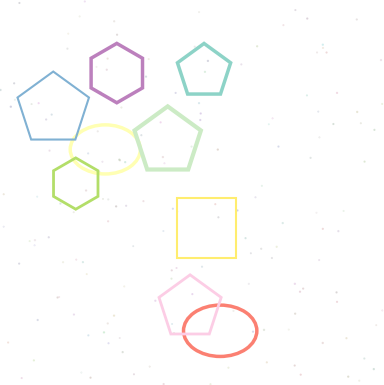[{"shape": "pentagon", "thickness": 2.5, "radius": 0.36, "center": [0.53, 0.814]}, {"shape": "oval", "thickness": 2.5, "radius": 0.46, "center": [0.273, 0.612]}, {"shape": "oval", "thickness": 2.5, "radius": 0.48, "center": [0.572, 0.141]}, {"shape": "pentagon", "thickness": 1.5, "radius": 0.49, "center": [0.138, 0.717]}, {"shape": "hexagon", "thickness": 2, "radius": 0.33, "center": [0.197, 0.523]}, {"shape": "pentagon", "thickness": 2, "radius": 0.42, "center": [0.494, 0.201]}, {"shape": "hexagon", "thickness": 2.5, "radius": 0.39, "center": [0.303, 0.81]}, {"shape": "pentagon", "thickness": 3, "radius": 0.45, "center": [0.436, 0.633]}, {"shape": "square", "thickness": 1.5, "radius": 0.39, "center": [0.536, 0.407]}]